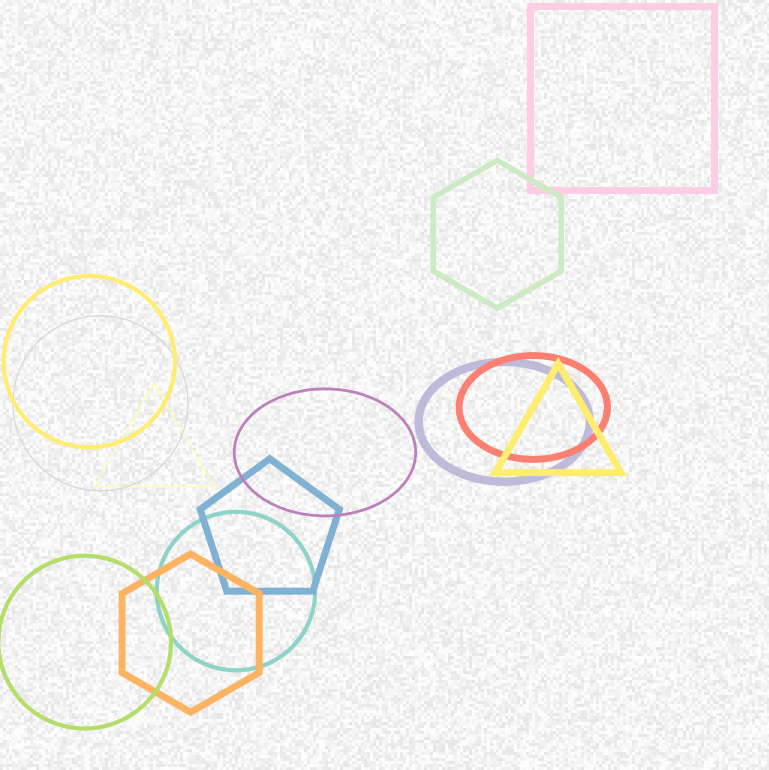[{"shape": "circle", "thickness": 1.5, "radius": 0.51, "center": [0.306, 0.232]}, {"shape": "triangle", "thickness": 0.5, "radius": 0.45, "center": [0.2, 0.413]}, {"shape": "oval", "thickness": 3, "radius": 0.56, "center": [0.655, 0.452]}, {"shape": "oval", "thickness": 2.5, "radius": 0.48, "center": [0.693, 0.471]}, {"shape": "pentagon", "thickness": 2.5, "radius": 0.48, "center": [0.35, 0.309]}, {"shape": "hexagon", "thickness": 2.5, "radius": 0.51, "center": [0.248, 0.178]}, {"shape": "circle", "thickness": 1.5, "radius": 0.56, "center": [0.11, 0.166]}, {"shape": "square", "thickness": 2.5, "radius": 0.6, "center": [0.808, 0.872]}, {"shape": "circle", "thickness": 0.5, "radius": 0.57, "center": [0.13, 0.476]}, {"shape": "oval", "thickness": 1, "radius": 0.59, "center": [0.422, 0.413]}, {"shape": "hexagon", "thickness": 2, "radius": 0.48, "center": [0.646, 0.696]}, {"shape": "triangle", "thickness": 2.5, "radius": 0.47, "center": [0.725, 0.433]}, {"shape": "circle", "thickness": 1.5, "radius": 0.56, "center": [0.116, 0.53]}]